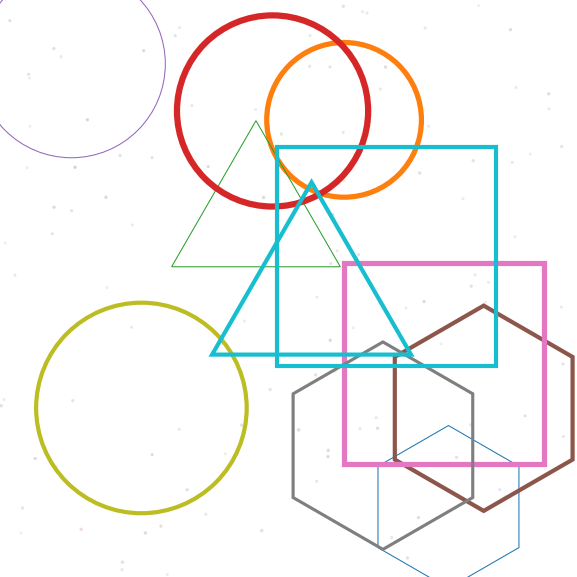[{"shape": "hexagon", "thickness": 0.5, "radius": 0.7, "center": [0.777, 0.121]}, {"shape": "circle", "thickness": 2.5, "radius": 0.67, "center": [0.596, 0.792]}, {"shape": "triangle", "thickness": 0.5, "radius": 0.84, "center": [0.443, 0.622]}, {"shape": "circle", "thickness": 3, "radius": 0.83, "center": [0.472, 0.807]}, {"shape": "circle", "thickness": 0.5, "radius": 0.81, "center": [0.124, 0.889]}, {"shape": "hexagon", "thickness": 2, "radius": 0.89, "center": [0.838, 0.292]}, {"shape": "square", "thickness": 2.5, "radius": 0.87, "center": [0.769, 0.37]}, {"shape": "hexagon", "thickness": 1.5, "radius": 0.9, "center": [0.663, 0.227]}, {"shape": "circle", "thickness": 2, "radius": 0.91, "center": [0.245, 0.293]}, {"shape": "square", "thickness": 2, "radius": 0.95, "center": [0.669, 0.555]}, {"shape": "triangle", "thickness": 2, "radius": 0.99, "center": [0.539, 0.485]}]